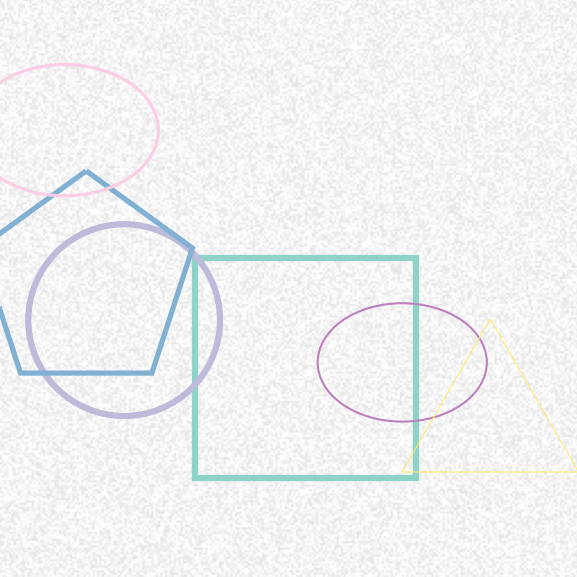[{"shape": "square", "thickness": 3, "radius": 0.95, "center": [0.529, 0.362]}, {"shape": "circle", "thickness": 3, "radius": 0.83, "center": [0.215, 0.445]}, {"shape": "pentagon", "thickness": 2.5, "radius": 0.97, "center": [0.149, 0.51]}, {"shape": "oval", "thickness": 1.5, "radius": 0.81, "center": [0.112, 0.774]}, {"shape": "oval", "thickness": 1, "radius": 0.73, "center": [0.697, 0.372]}, {"shape": "triangle", "thickness": 0.5, "radius": 0.88, "center": [0.849, 0.27]}]